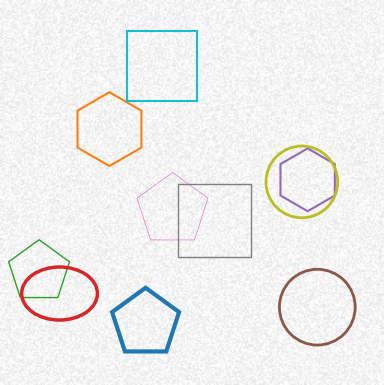[{"shape": "pentagon", "thickness": 3, "radius": 0.46, "center": [0.378, 0.161]}, {"shape": "hexagon", "thickness": 1.5, "radius": 0.48, "center": [0.284, 0.665]}, {"shape": "pentagon", "thickness": 1, "radius": 0.41, "center": [0.101, 0.294]}, {"shape": "oval", "thickness": 2.5, "radius": 0.49, "center": [0.155, 0.238]}, {"shape": "hexagon", "thickness": 1.5, "radius": 0.41, "center": [0.799, 0.533]}, {"shape": "circle", "thickness": 2, "radius": 0.49, "center": [0.824, 0.202]}, {"shape": "pentagon", "thickness": 0.5, "radius": 0.48, "center": [0.448, 0.455]}, {"shape": "square", "thickness": 1, "radius": 0.47, "center": [0.557, 0.427]}, {"shape": "circle", "thickness": 2, "radius": 0.47, "center": [0.784, 0.527]}, {"shape": "square", "thickness": 1.5, "radius": 0.46, "center": [0.421, 0.828]}]